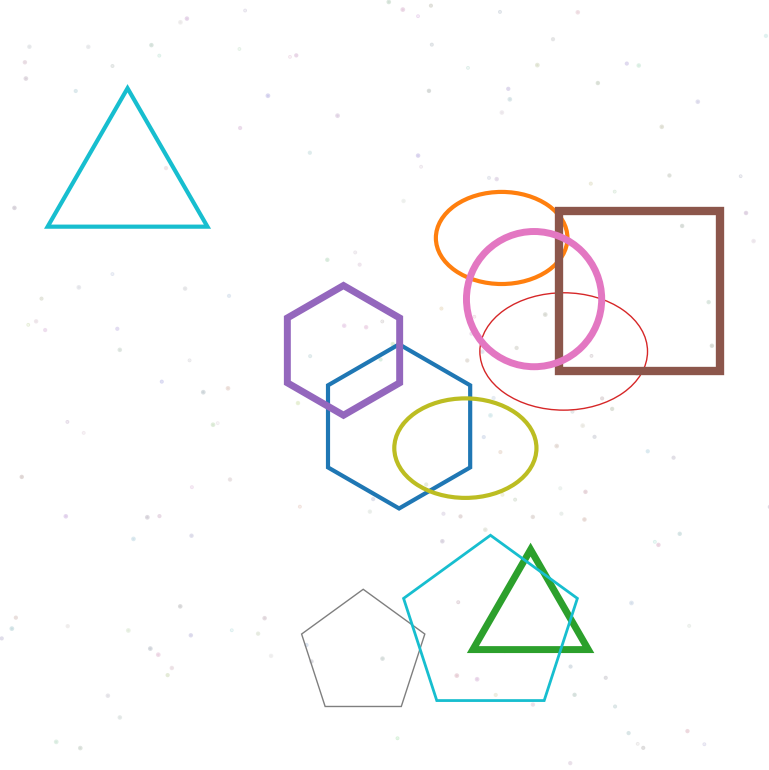[{"shape": "hexagon", "thickness": 1.5, "radius": 0.53, "center": [0.518, 0.446]}, {"shape": "oval", "thickness": 1.5, "radius": 0.43, "center": [0.651, 0.691]}, {"shape": "triangle", "thickness": 2.5, "radius": 0.43, "center": [0.689, 0.2]}, {"shape": "oval", "thickness": 0.5, "radius": 0.54, "center": [0.732, 0.544]}, {"shape": "hexagon", "thickness": 2.5, "radius": 0.42, "center": [0.446, 0.545]}, {"shape": "square", "thickness": 3, "radius": 0.52, "center": [0.831, 0.622]}, {"shape": "circle", "thickness": 2.5, "radius": 0.44, "center": [0.694, 0.612]}, {"shape": "pentagon", "thickness": 0.5, "radius": 0.42, "center": [0.472, 0.151]}, {"shape": "oval", "thickness": 1.5, "radius": 0.46, "center": [0.604, 0.418]}, {"shape": "pentagon", "thickness": 1, "radius": 0.59, "center": [0.637, 0.186]}, {"shape": "triangle", "thickness": 1.5, "radius": 0.6, "center": [0.166, 0.766]}]